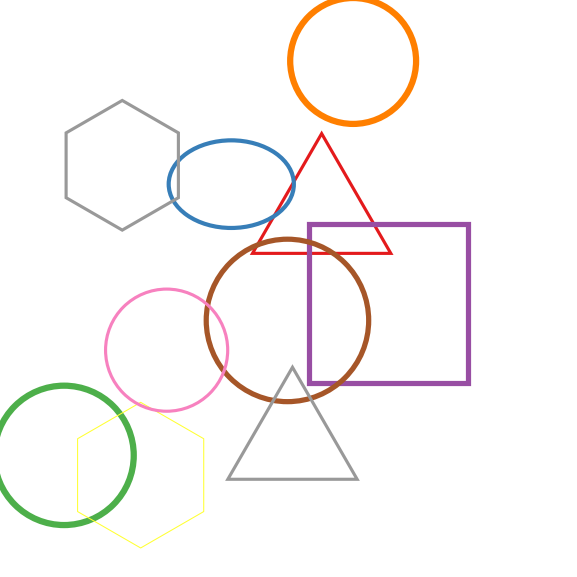[{"shape": "triangle", "thickness": 1.5, "radius": 0.69, "center": [0.557, 0.63]}, {"shape": "oval", "thickness": 2, "radius": 0.54, "center": [0.4, 0.68]}, {"shape": "circle", "thickness": 3, "radius": 0.6, "center": [0.111, 0.211]}, {"shape": "square", "thickness": 2.5, "radius": 0.69, "center": [0.672, 0.474]}, {"shape": "circle", "thickness": 3, "radius": 0.55, "center": [0.611, 0.894]}, {"shape": "hexagon", "thickness": 0.5, "radius": 0.63, "center": [0.244, 0.176]}, {"shape": "circle", "thickness": 2.5, "radius": 0.7, "center": [0.498, 0.444]}, {"shape": "circle", "thickness": 1.5, "radius": 0.53, "center": [0.289, 0.393]}, {"shape": "hexagon", "thickness": 1.5, "radius": 0.56, "center": [0.212, 0.713]}, {"shape": "triangle", "thickness": 1.5, "radius": 0.65, "center": [0.506, 0.234]}]